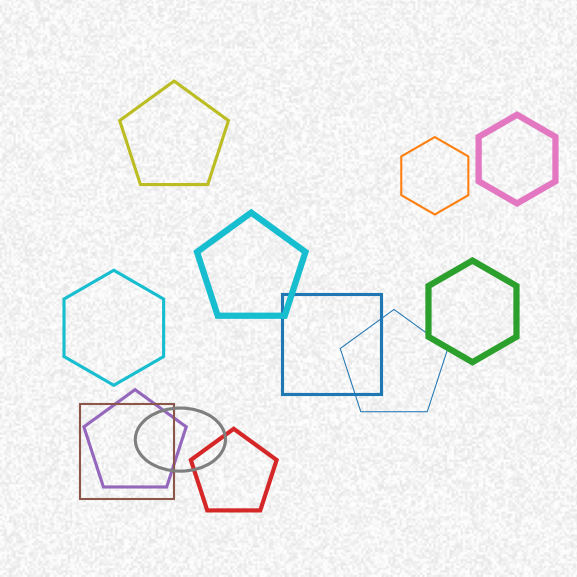[{"shape": "square", "thickness": 1.5, "radius": 0.43, "center": [0.575, 0.404]}, {"shape": "pentagon", "thickness": 0.5, "radius": 0.49, "center": [0.682, 0.365]}, {"shape": "hexagon", "thickness": 1, "radius": 0.34, "center": [0.753, 0.695]}, {"shape": "hexagon", "thickness": 3, "radius": 0.44, "center": [0.818, 0.46]}, {"shape": "pentagon", "thickness": 2, "radius": 0.39, "center": [0.405, 0.178]}, {"shape": "pentagon", "thickness": 1.5, "radius": 0.47, "center": [0.234, 0.231]}, {"shape": "square", "thickness": 1, "radius": 0.41, "center": [0.22, 0.217]}, {"shape": "hexagon", "thickness": 3, "radius": 0.38, "center": [0.895, 0.724]}, {"shape": "oval", "thickness": 1.5, "radius": 0.39, "center": [0.312, 0.238]}, {"shape": "pentagon", "thickness": 1.5, "radius": 0.5, "center": [0.301, 0.76]}, {"shape": "hexagon", "thickness": 1.5, "radius": 0.5, "center": [0.197, 0.432]}, {"shape": "pentagon", "thickness": 3, "radius": 0.49, "center": [0.435, 0.532]}]